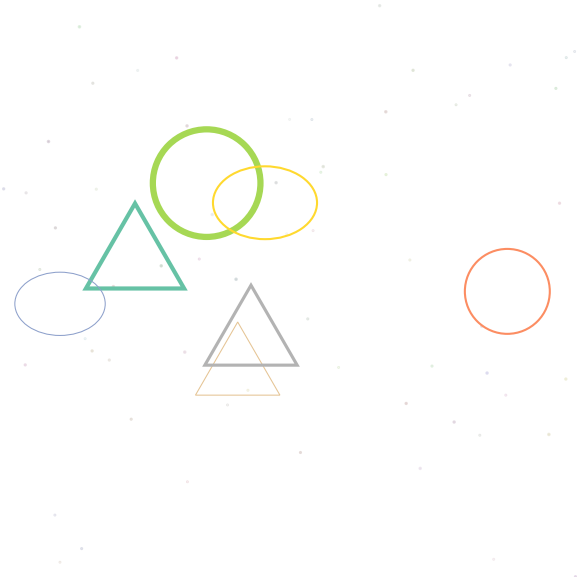[{"shape": "triangle", "thickness": 2, "radius": 0.49, "center": [0.234, 0.549]}, {"shape": "circle", "thickness": 1, "radius": 0.37, "center": [0.878, 0.495]}, {"shape": "oval", "thickness": 0.5, "radius": 0.39, "center": [0.104, 0.473]}, {"shape": "circle", "thickness": 3, "radius": 0.47, "center": [0.358, 0.682]}, {"shape": "oval", "thickness": 1, "radius": 0.45, "center": [0.459, 0.648]}, {"shape": "triangle", "thickness": 0.5, "radius": 0.42, "center": [0.412, 0.357]}, {"shape": "triangle", "thickness": 1.5, "radius": 0.46, "center": [0.435, 0.413]}]